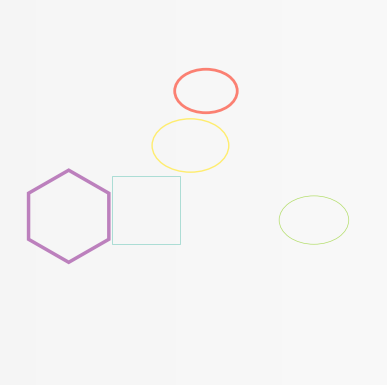[{"shape": "square", "thickness": 0.5, "radius": 0.44, "center": [0.376, 0.455]}, {"shape": "oval", "thickness": 2, "radius": 0.4, "center": [0.532, 0.764]}, {"shape": "oval", "thickness": 0.5, "radius": 0.45, "center": [0.81, 0.428]}, {"shape": "hexagon", "thickness": 2.5, "radius": 0.6, "center": [0.177, 0.438]}, {"shape": "oval", "thickness": 1, "radius": 0.49, "center": [0.491, 0.622]}]